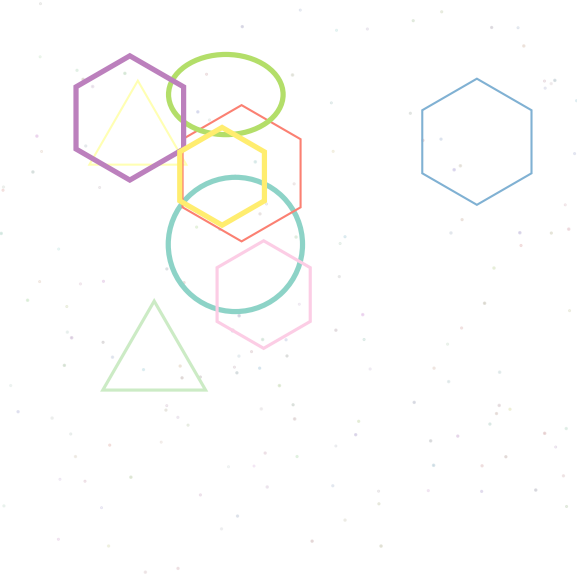[{"shape": "circle", "thickness": 2.5, "radius": 0.58, "center": [0.408, 0.576]}, {"shape": "triangle", "thickness": 1, "radius": 0.48, "center": [0.239, 0.762]}, {"shape": "hexagon", "thickness": 1, "radius": 0.59, "center": [0.418, 0.699]}, {"shape": "hexagon", "thickness": 1, "radius": 0.55, "center": [0.826, 0.754]}, {"shape": "oval", "thickness": 2.5, "radius": 0.5, "center": [0.391, 0.835]}, {"shape": "hexagon", "thickness": 1.5, "radius": 0.47, "center": [0.457, 0.489]}, {"shape": "hexagon", "thickness": 2.5, "radius": 0.54, "center": [0.225, 0.795]}, {"shape": "triangle", "thickness": 1.5, "radius": 0.51, "center": [0.267, 0.375]}, {"shape": "hexagon", "thickness": 2.5, "radius": 0.42, "center": [0.385, 0.694]}]